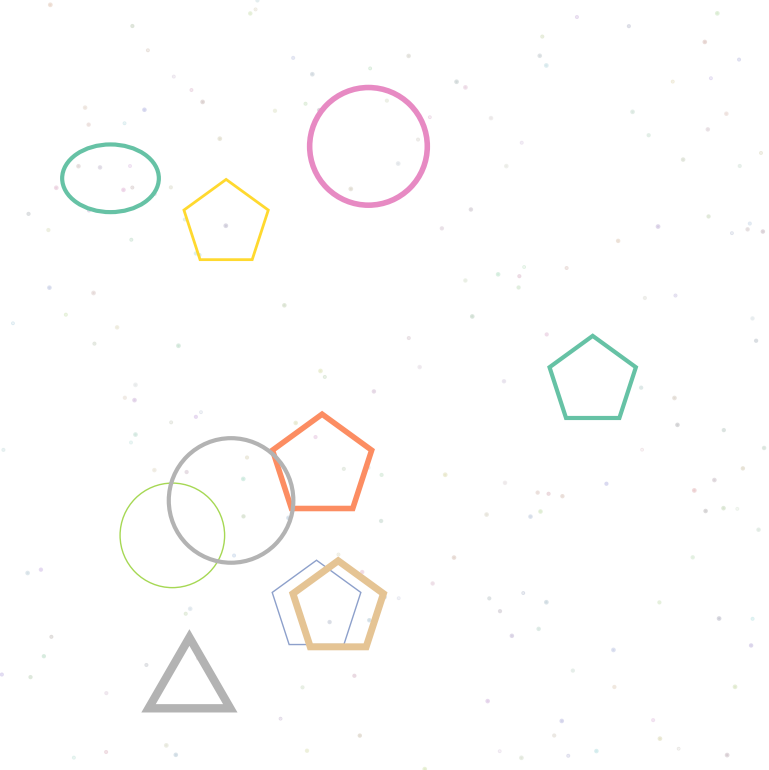[{"shape": "pentagon", "thickness": 1.5, "radius": 0.29, "center": [0.77, 0.505]}, {"shape": "oval", "thickness": 1.5, "radius": 0.31, "center": [0.144, 0.768]}, {"shape": "pentagon", "thickness": 2, "radius": 0.34, "center": [0.418, 0.394]}, {"shape": "pentagon", "thickness": 0.5, "radius": 0.3, "center": [0.411, 0.212]}, {"shape": "circle", "thickness": 2, "radius": 0.38, "center": [0.479, 0.81]}, {"shape": "circle", "thickness": 0.5, "radius": 0.34, "center": [0.224, 0.305]}, {"shape": "pentagon", "thickness": 1, "radius": 0.29, "center": [0.294, 0.709]}, {"shape": "pentagon", "thickness": 2.5, "radius": 0.31, "center": [0.439, 0.21]}, {"shape": "triangle", "thickness": 3, "radius": 0.31, "center": [0.246, 0.111]}, {"shape": "circle", "thickness": 1.5, "radius": 0.4, "center": [0.3, 0.35]}]